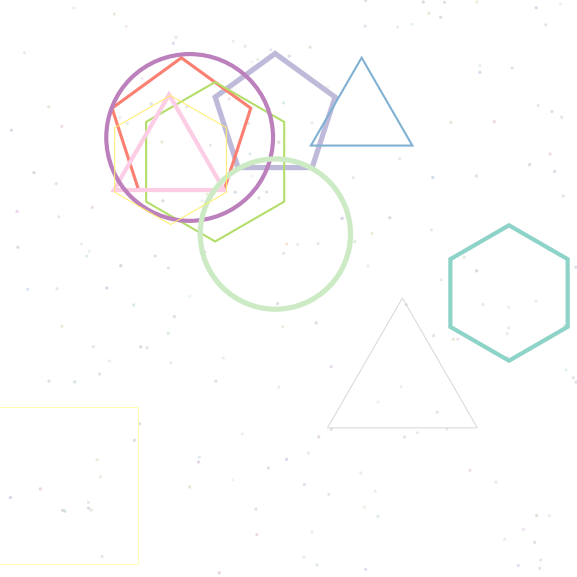[{"shape": "hexagon", "thickness": 2, "radius": 0.59, "center": [0.881, 0.492]}, {"shape": "square", "thickness": 0.5, "radius": 0.68, "center": [0.102, 0.159]}, {"shape": "pentagon", "thickness": 2.5, "radius": 0.55, "center": [0.476, 0.797]}, {"shape": "pentagon", "thickness": 1.5, "radius": 0.63, "center": [0.314, 0.773]}, {"shape": "triangle", "thickness": 1, "radius": 0.51, "center": [0.626, 0.798]}, {"shape": "hexagon", "thickness": 1, "radius": 0.69, "center": [0.373, 0.719]}, {"shape": "triangle", "thickness": 2, "radius": 0.55, "center": [0.293, 0.725]}, {"shape": "triangle", "thickness": 0.5, "radius": 0.75, "center": [0.697, 0.333]}, {"shape": "circle", "thickness": 2, "radius": 0.72, "center": [0.328, 0.761]}, {"shape": "circle", "thickness": 2.5, "radius": 0.65, "center": [0.477, 0.594]}, {"shape": "hexagon", "thickness": 0.5, "radius": 0.56, "center": [0.295, 0.722]}]